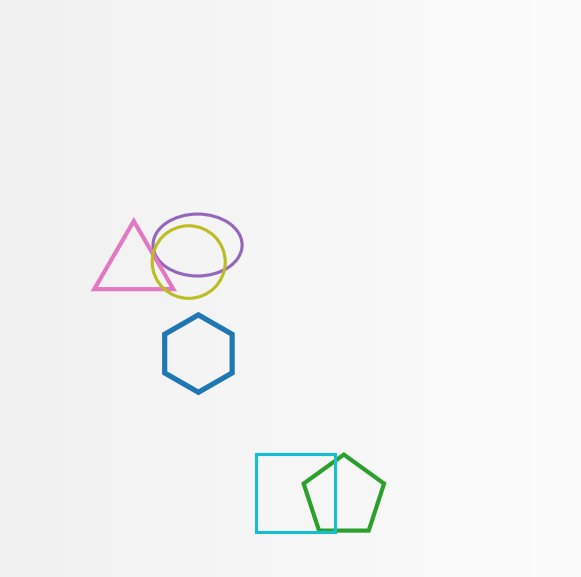[{"shape": "hexagon", "thickness": 2.5, "radius": 0.33, "center": [0.341, 0.387]}, {"shape": "pentagon", "thickness": 2, "radius": 0.36, "center": [0.592, 0.139]}, {"shape": "oval", "thickness": 1.5, "radius": 0.38, "center": [0.34, 0.575]}, {"shape": "triangle", "thickness": 2, "radius": 0.39, "center": [0.23, 0.538]}, {"shape": "circle", "thickness": 1.5, "radius": 0.31, "center": [0.325, 0.545]}, {"shape": "square", "thickness": 1.5, "radius": 0.34, "center": [0.508, 0.145]}]